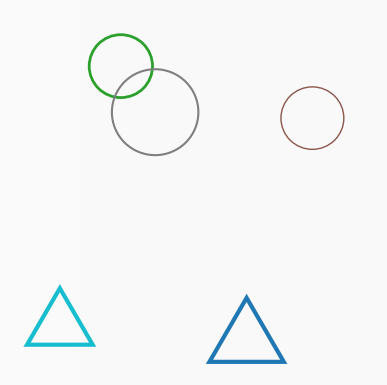[{"shape": "triangle", "thickness": 3, "radius": 0.55, "center": [0.636, 0.116]}, {"shape": "circle", "thickness": 2, "radius": 0.41, "center": [0.312, 0.828]}, {"shape": "circle", "thickness": 1, "radius": 0.41, "center": [0.806, 0.693]}, {"shape": "circle", "thickness": 1.5, "radius": 0.56, "center": [0.4, 0.709]}, {"shape": "triangle", "thickness": 3, "radius": 0.49, "center": [0.154, 0.154]}]